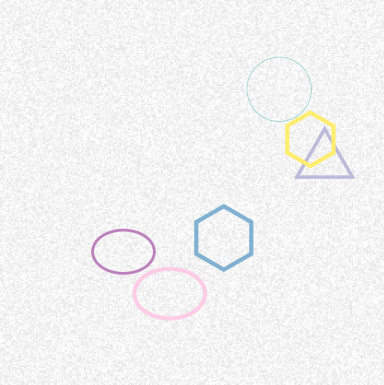[{"shape": "circle", "thickness": 0.5, "radius": 0.42, "center": [0.725, 0.768]}, {"shape": "triangle", "thickness": 2.5, "radius": 0.42, "center": [0.843, 0.582]}, {"shape": "hexagon", "thickness": 3, "radius": 0.41, "center": [0.581, 0.382]}, {"shape": "oval", "thickness": 3, "radius": 0.46, "center": [0.441, 0.237]}, {"shape": "oval", "thickness": 2, "radius": 0.4, "center": [0.321, 0.346]}, {"shape": "hexagon", "thickness": 3, "radius": 0.35, "center": [0.806, 0.638]}]